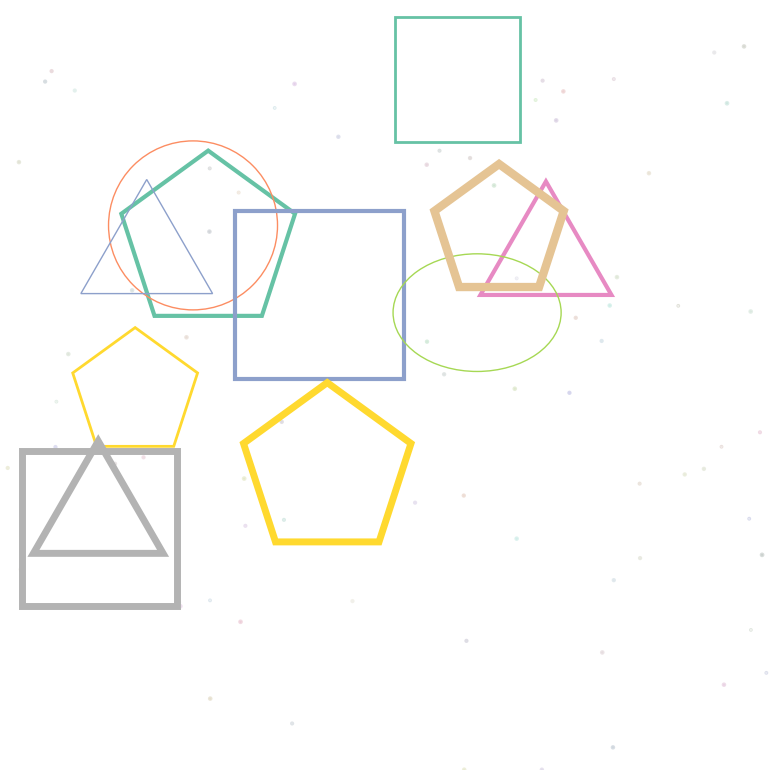[{"shape": "square", "thickness": 1, "radius": 0.41, "center": [0.595, 0.896]}, {"shape": "pentagon", "thickness": 1.5, "radius": 0.59, "center": [0.27, 0.686]}, {"shape": "circle", "thickness": 0.5, "radius": 0.55, "center": [0.251, 0.707]}, {"shape": "square", "thickness": 1.5, "radius": 0.55, "center": [0.415, 0.617]}, {"shape": "triangle", "thickness": 0.5, "radius": 0.49, "center": [0.191, 0.668]}, {"shape": "triangle", "thickness": 1.5, "radius": 0.49, "center": [0.709, 0.666]}, {"shape": "oval", "thickness": 0.5, "radius": 0.55, "center": [0.62, 0.594]}, {"shape": "pentagon", "thickness": 1, "radius": 0.43, "center": [0.176, 0.489]}, {"shape": "pentagon", "thickness": 2.5, "radius": 0.57, "center": [0.425, 0.389]}, {"shape": "pentagon", "thickness": 3, "radius": 0.44, "center": [0.648, 0.699]}, {"shape": "triangle", "thickness": 2.5, "radius": 0.49, "center": [0.128, 0.33]}, {"shape": "square", "thickness": 2.5, "radius": 0.5, "center": [0.129, 0.314]}]